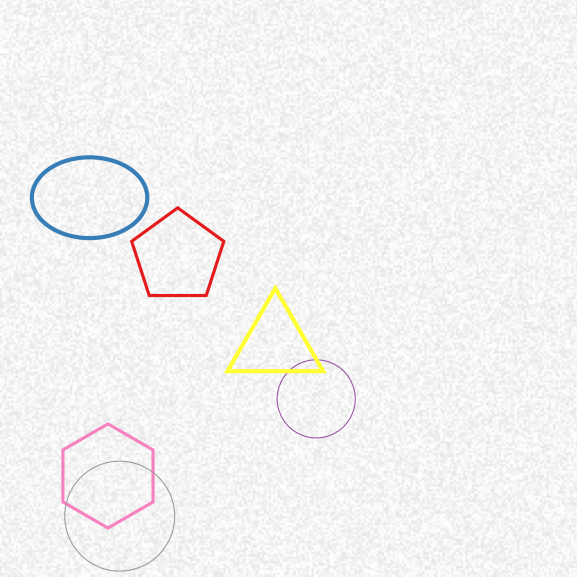[{"shape": "pentagon", "thickness": 1.5, "radius": 0.42, "center": [0.308, 0.555]}, {"shape": "oval", "thickness": 2, "radius": 0.5, "center": [0.155, 0.657]}, {"shape": "circle", "thickness": 0.5, "radius": 0.34, "center": [0.548, 0.308]}, {"shape": "triangle", "thickness": 2, "radius": 0.48, "center": [0.477, 0.404]}, {"shape": "hexagon", "thickness": 1.5, "radius": 0.45, "center": [0.187, 0.175]}, {"shape": "circle", "thickness": 0.5, "radius": 0.48, "center": [0.207, 0.105]}]